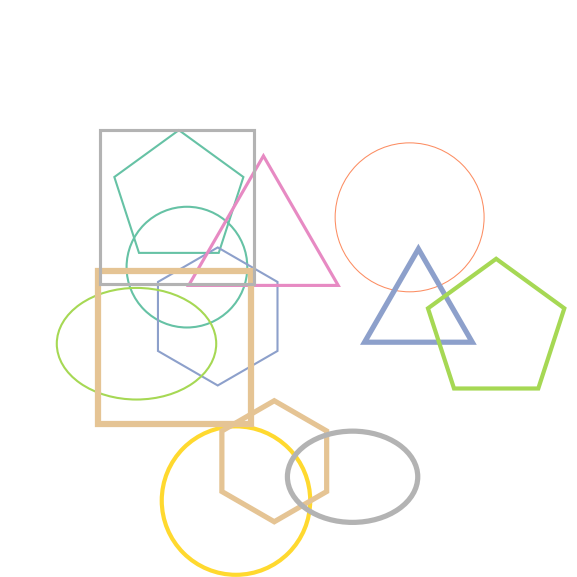[{"shape": "pentagon", "thickness": 1, "radius": 0.59, "center": [0.31, 0.656]}, {"shape": "circle", "thickness": 1, "radius": 0.52, "center": [0.324, 0.537]}, {"shape": "circle", "thickness": 0.5, "radius": 0.64, "center": [0.709, 0.623]}, {"shape": "hexagon", "thickness": 1, "radius": 0.6, "center": [0.377, 0.451]}, {"shape": "triangle", "thickness": 2.5, "radius": 0.54, "center": [0.724, 0.46]}, {"shape": "triangle", "thickness": 1.5, "radius": 0.75, "center": [0.456, 0.58]}, {"shape": "pentagon", "thickness": 2, "radius": 0.62, "center": [0.859, 0.427]}, {"shape": "oval", "thickness": 1, "radius": 0.69, "center": [0.236, 0.404]}, {"shape": "circle", "thickness": 2, "radius": 0.64, "center": [0.409, 0.132]}, {"shape": "hexagon", "thickness": 2.5, "radius": 0.52, "center": [0.475, 0.2]}, {"shape": "square", "thickness": 3, "radius": 0.66, "center": [0.302, 0.398]}, {"shape": "oval", "thickness": 2.5, "radius": 0.56, "center": [0.611, 0.174]}, {"shape": "square", "thickness": 1.5, "radius": 0.67, "center": [0.307, 0.641]}]